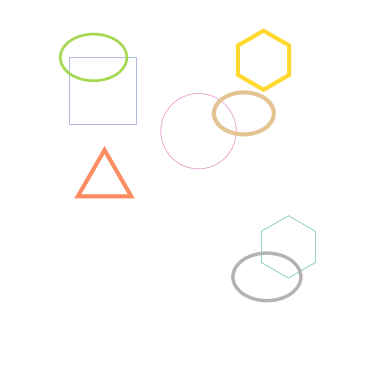[{"shape": "hexagon", "thickness": 0.5, "radius": 0.41, "center": [0.749, 0.359]}, {"shape": "triangle", "thickness": 3, "radius": 0.4, "center": [0.271, 0.53]}, {"shape": "square", "thickness": 0.5, "radius": 0.44, "center": [0.266, 0.765]}, {"shape": "circle", "thickness": 0.5, "radius": 0.49, "center": [0.516, 0.659]}, {"shape": "oval", "thickness": 2, "radius": 0.43, "center": [0.243, 0.851]}, {"shape": "hexagon", "thickness": 3, "radius": 0.38, "center": [0.685, 0.844]}, {"shape": "oval", "thickness": 3, "radius": 0.39, "center": [0.633, 0.705]}, {"shape": "oval", "thickness": 2.5, "radius": 0.44, "center": [0.693, 0.281]}]